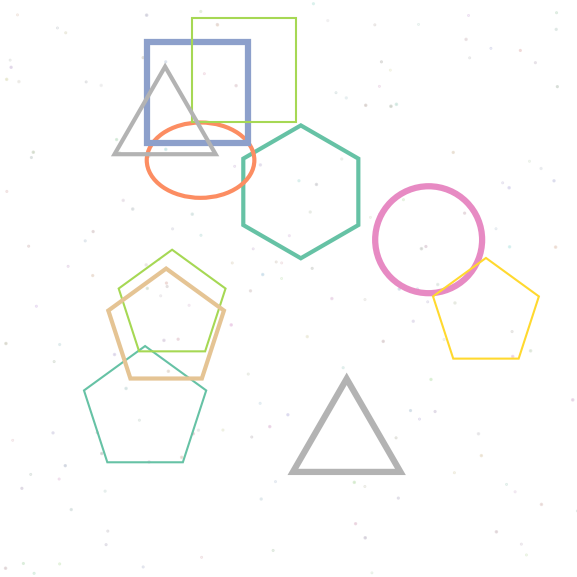[{"shape": "pentagon", "thickness": 1, "radius": 0.56, "center": [0.251, 0.289]}, {"shape": "hexagon", "thickness": 2, "radius": 0.58, "center": [0.521, 0.667]}, {"shape": "oval", "thickness": 2, "radius": 0.47, "center": [0.347, 0.722]}, {"shape": "square", "thickness": 3, "radius": 0.44, "center": [0.342, 0.838]}, {"shape": "circle", "thickness": 3, "radius": 0.46, "center": [0.742, 0.584]}, {"shape": "pentagon", "thickness": 1, "radius": 0.49, "center": [0.298, 0.469]}, {"shape": "square", "thickness": 1, "radius": 0.45, "center": [0.422, 0.878]}, {"shape": "pentagon", "thickness": 1, "radius": 0.48, "center": [0.841, 0.456]}, {"shape": "pentagon", "thickness": 2, "radius": 0.53, "center": [0.288, 0.429]}, {"shape": "triangle", "thickness": 2, "radius": 0.51, "center": [0.286, 0.783]}, {"shape": "triangle", "thickness": 3, "radius": 0.54, "center": [0.6, 0.236]}]